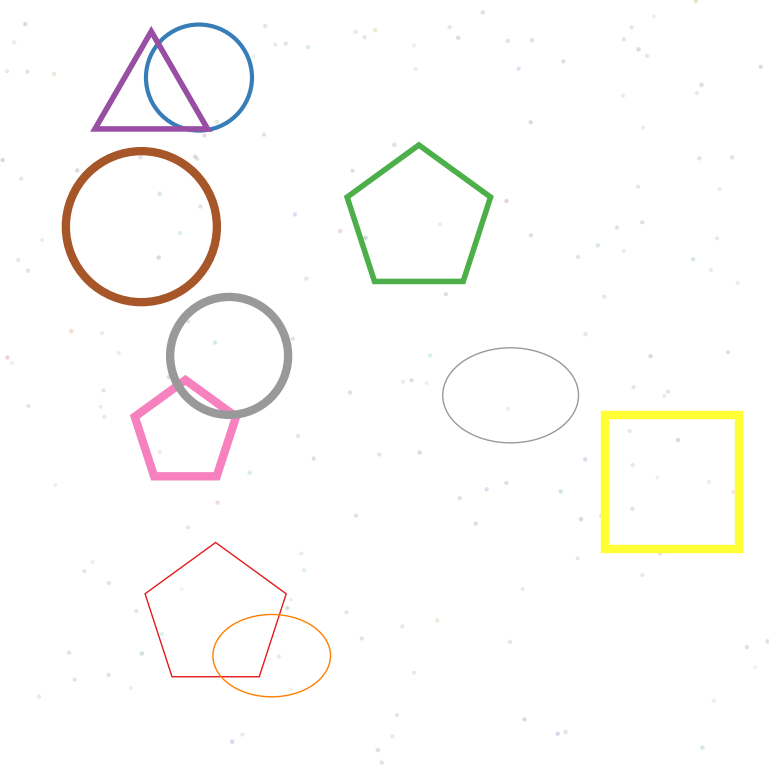[{"shape": "pentagon", "thickness": 0.5, "radius": 0.48, "center": [0.28, 0.199]}, {"shape": "circle", "thickness": 1.5, "radius": 0.34, "center": [0.258, 0.899]}, {"shape": "pentagon", "thickness": 2, "radius": 0.49, "center": [0.544, 0.714]}, {"shape": "triangle", "thickness": 2, "radius": 0.42, "center": [0.196, 0.875]}, {"shape": "oval", "thickness": 0.5, "radius": 0.38, "center": [0.353, 0.148]}, {"shape": "square", "thickness": 3, "radius": 0.43, "center": [0.873, 0.374]}, {"shape": "circle", "thickness": 3, "radius": 0.49, "center": [0.184, 0.706]}, {"shape": "pentagon", "thickness": 3, "radius": 0.35, "center": [0.241, 0.437]}, {"shape": "circle", "thickness": 3, "radius": 0.38, "center": [0.298, 0.538]}, {"shape": "oval", "thickness": 0.5, "radius": 0.44, "center": [0.663, 0.487]}]